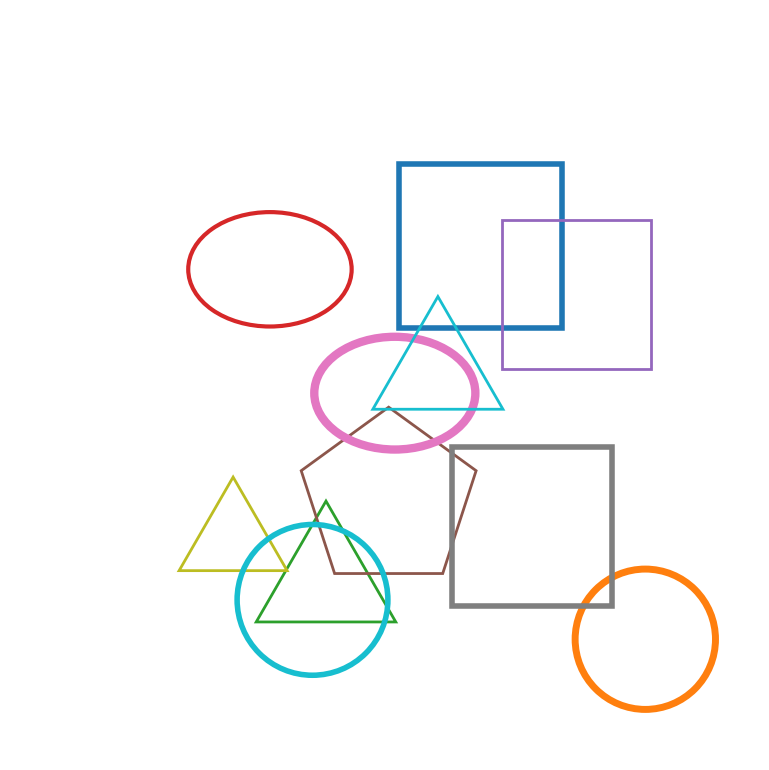[{"shape": "square", "thickness": 2, "radius": 0.53, "center": [0.624, 0.681]}, {"shape": "circle", "thickness": 2.5, "radius": 0.46, "center": [0.838, 0.17]}, {"shape": "triangle", "thickness": 1, "radius": 0.52, "center": [0.423, 0.245]}, {"shape": "oval", "thickness": 1.5, "radius": 0.53, "center": [0.351, 0.65]}, {"shape": "square", "thickness": 1, "radius": 0.48, "center": [0.748, 0.618]}, {"shape": "pentagon", "thickness": 1, "radius": 0.6, "center": [0.505, 0.352]}, {"shape": "oval", "thickness": 3, "radius": 0.52, "center": [0.513, 0.489]}, {"shape": "square", "thickness": 2, "radius": 0.52, "center": [0.691, 0.316]}, {"shape": "triangle", "thickness": 1, "radius": 0.4, "center": [0.303, 0.299]}, {"shape": "triangle", "thickness": 1, "radius": 0.49, "center": [0.569, 0.517]}, {"shape": "circle", "thickness": 2, "radius": 0.49, "center": [0.406, 0.221]}]